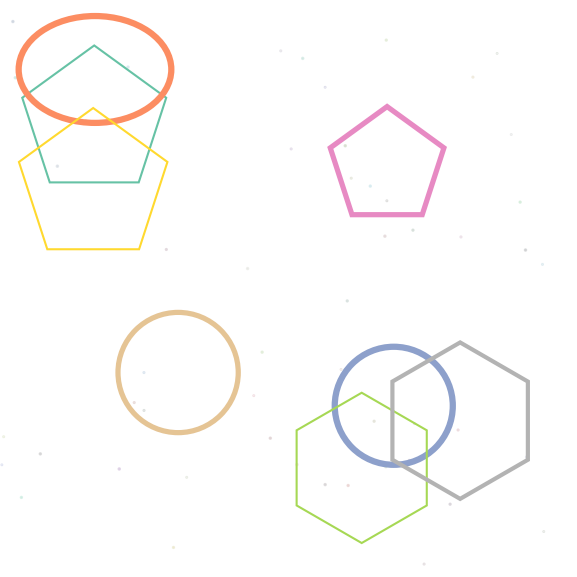[{"shape": "pentagon", "thickness": 1, "radius": 0.66, "center": [0.163, 0.789]}, {"shape": "oval", "thickness": 3, "radius": 0.66, "center": [0.164, 0.879]}, {"shape": "circle", "thickness": 3, "radius": 0.51, "center": [0.682, 0.296]}, {"shape": "pentagon", "thickness": 2.5, "radius": 0.52, "center": [0.67, 0.711]}, {"shape": "hexagon", "thickness": 1, "radius": 0.65, "center": [0.626, 0.189]}, {"shape": "pentagon", "thickness": 1, "radius": 0.68, "center": [0.161, 0.677]}, {"shape": "circle", "thickness": 2.5, "radius": 0.52, "center": [0.308, 0.354]}, {"shape": "hexagon", "thickness": 2, "radius": 0.68, "center": [0.797, 0.271]}]